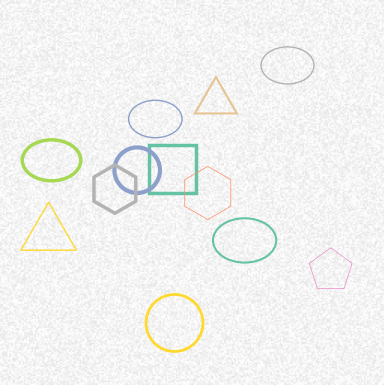[{"shape": "oval", "thickness": 1.5, "radius": 0.41, "center": [0.635, 0.376]}, {"shape": "square", "thickness": 2.5, "radius": 0.31, "center": [0.449, 0.561]}, {"shape": "hexagon", "thickness": 0.5, "radius": 0.35, "center": [0.54, 0.499]}, {"shape": "circle", "thickness": 3, "radius": 0.3, "center": [0.356, 0.558]}, {"shape": "oval", "thickness": 1, "radius": 0.35, "center": [0.403, 0.691]}, {"shape": "pentagon", "thickness": 0.5, "radius": 0.29, "center": [0.859, 0.298]}, {"shape": "oval", "thickness": 2.5, "radius": 0.38, "center": [0.134, 0.584]}, {"shape": "triangle", "thickness": 1, "radius": 0.42, "center": [0.126, 0.392]}, {"shape": "circle", "thickness": 2, "radius": 0.37, "center": [0.453, 0.161]}, {"shape": "triangle", "thickness": 1.5, "radius": 0.32, "center": [0.561, 0.737]}, {"shape": "hexagon", "thickness": 2.5, "radius": 0.31, "center": [0.298, 0.509]}, {"shape": "oval", "thickness": 1, "radius": 0.34, "center": [0.747, 0.83]}]